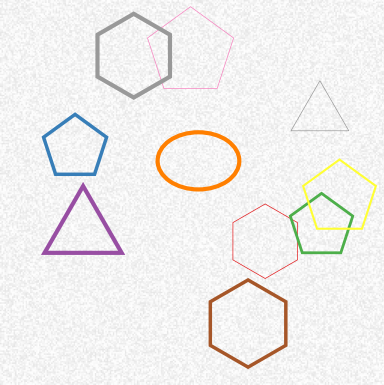[{"shape": "hexagon", "thickness": 0.5, "radius": 0.48, "center": [0.689, 0.373]}, {"shape": "pentagon", "thickness": 2.5, "radius": 0.43, "center": [0.195, 0.617]}, {"shape": "pentagon", "thickness": 2, "radius": 0.43, "center": [0.835, 0.412]}, {"shape": "triangle", "thickness": 3, "radius": 0.58, "center": [0.216, 0.401]}, {"shape": "oval", "thickness": 3, "radius": 0.53, "center": [0.515, 0.582]}, {"shape": "pentagon", "thickness": 1.5, "radius": 0.5, "center": [0.882, 0.486]}, {"shape": "hexagon", "thickness": 2.5, "radius": 0.57, "center": [0.644, 0.16]}, {"shape": "pentagon", "thickness": 0.5, "radius": 0.59, "center": [0.495, 0.865]}, {"shape": "hexagon", "thickness": 3, "radius": 0.54, "center": [0.347, 0.855]}, {"shape": "triangle", "thickness": 0.5, "radius": 0.43, "center": [0.831, 0.704]}]